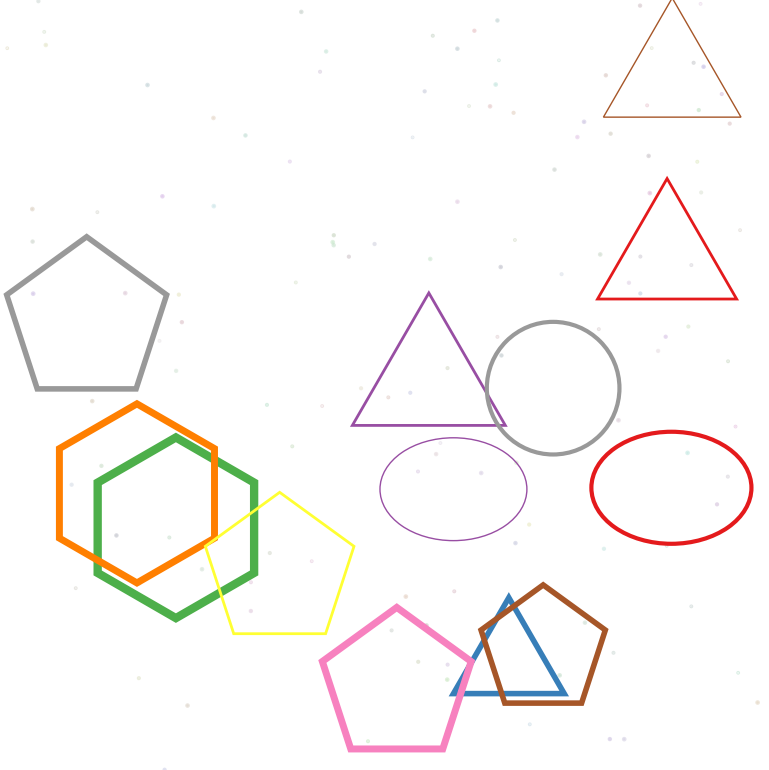[{"shape": "triangle", "thickness": 1, "radius": 0.52, "center": [0.866, 0.664]}, {"shape": "oval", "thickness": 1.5, "radius": 0.52, "center": [0.872, 0.367]}, {"shape": "triangle", "thickness": 2, "radius": 0.42, "center": [0.661, 0.141]}, {"shape": "hexagon", "thickness": 3, "radius": 0.59, "center": [0.228, 0.315]}, {"shape": "triangle", "thickness": 1, "radius": 0.57, "center": [0.557, 0.505]}, {"shape": "oval", "thickness": 0.5, "radius": 0.48, "center": [0.589, 0.365]}, {"shape": "hexagon", "thickness": 2.5, "radius": 0.58, "center": [0.178, 0.359]}, {"shape": "pentagon", "thickness": 1, "radius": 0.51, "center": [0.363, 0.259]}, {"shape": "pentagon", "thickness": 2, "radius": 0.42, "center": [0.705, 0.156]}, {"shape": "triangle", "thickness": 0.5, "radius": 0.52, "center": [0.873, 0.899]}, {"shape": "pentagon", "thickness": 2.5, "radius": 0.51, "center": [0.515, 0.11]}, {"shape": "circle", "thickness": 1.5, "radius": 0.43, "center": [0.718, 0.496]}, {"shape": "pentagon", "thickness": 2, "radius": 0.55, "center": [0.113, 0.583]}]